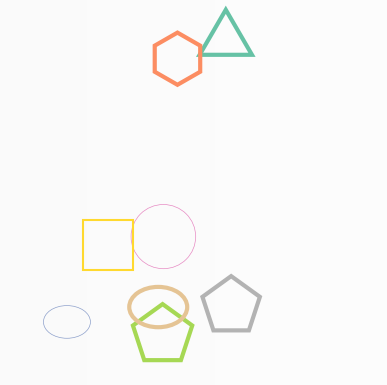[{"shape": "triangle", "thickness": 3, "radius": 0.39, "center": [0.583, 0.897]}, {"shape": "hexagon", "thickness": 3, "radius": 0.34, "center": [0.458, 0.848]}, {"shape": "oval", "thickness": 0.5, "radius": 0.3, "center": [0.173, 0.164]}, {"shape": "circle", "thickness": 0.5, "radius": 0.42, "center": [0.422, 0.385]}, {"shape": "pentagon", "thickness": 3, "radius": 0.4, "center": [0.42, 0.13]}, {"shape": "square", "thickness": 1.5, "radius": 0.32, "center": [0.28, 0.363]}, {"shape": "oval", "thickness": 3, "radius": 0.37, "center": [0.408, 0.202]}, {"shape": "pentagon", "thickness": 3, "radius": 0.39, "center": [0.597, 0.205]}]